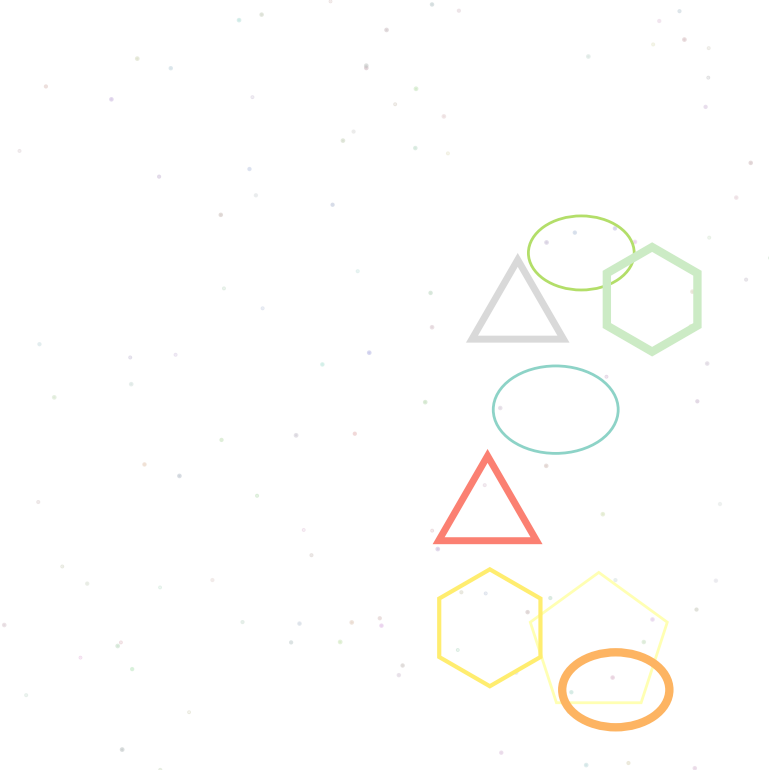[{"shape": "oval", "thickness": 1, "radius": 0.41, "center": [0.722, 0.468]}, {"shape": "pentagon", "thickness": 1, "radius": 0.47, "center": [0.778, 0.163]}, {"shape": "triangle", "thickness": 2.5, "radius": 0.37, "center": [0.633, 0.334]}, {"shape": "oval", "thickness": 3, "radius": 0.35, "center": [0.8, 0.104]}, {"shape": "oval", "thickness": 1, "radius": 0.34, "center": [0.755, 0.671]}, {"shape": "triangle", "thickness": 2.5, "radius": 0.34, "center": [0.672, 0.594]}, {"shape": "hexagon", "thickness": 3, "radius": 0.34, "center": [0.847, 0.611]}, {"shape": "hexagon", "thickness": 1.5, "radius": 0.38, "center": [0.636, 0.185]}]